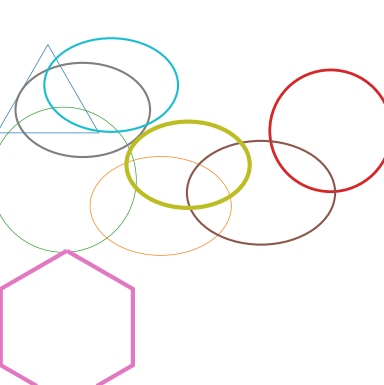[{"shape": "triangle", "thickness": 0.5, "radius": 0.76, "center": [0.124, 0.731]}, {"shape": "oval", "thickness": 0.5, "radius": 0.92, "center": [0.417, 0.465]}, {"shape": "circle", "thickness": 0.5, "radius": 0.94, "center": [0.165, 0.533]}, {"shape": "circle", "thickness": 2, "radius": 0.79, "center": [0.859, 0.66]}, {"shape": "oval", "thickness": 1.5, "radius": 0.96, "center": [0.678, 0.499]}, {"shape": "hexagon", "thickness": 3, "radius": 0.99, "center": [0.174, 0.15]}, {"shape": "oval", "thickness": 1.5, "radius": 0.87, "center": [0.215, 0.714]}, {"shape": "oval", "thickness": 3, "radius": 0.8, "center": [0.489, 0.572]}, {"shape": "oval", "thickness": 1.5, "radius": 0.87, "center": [0.289, 0.779]}]